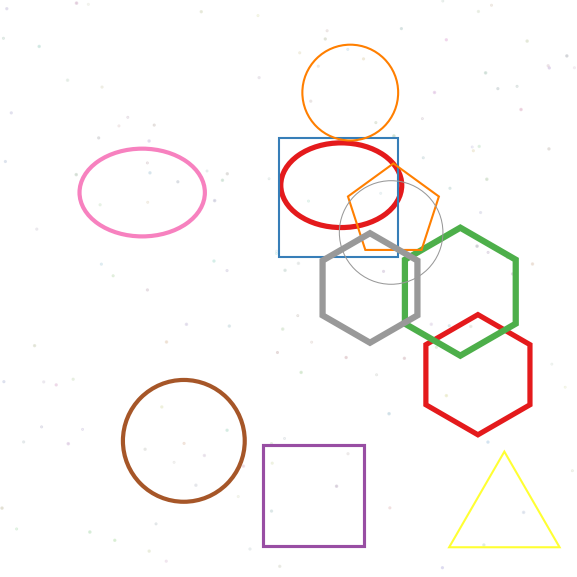[{"shape": "hexagon", "thickness": 2.5, "radius": 0.52, "center": [0.828, 0.35]}, {"shape": "oval", "thickness": 2.5, "radius": 0.52, "center": [0.591, 0.678]}, {"shape": "square", "thickness": 1, "radius": 0.52, "center": [0.586, 0.657]}, {"shape": "hexagon", "thickness": 3, "radius": 0.55, "center": [0.797, 0.494]}, {"shape": "square", "thickness": 1.5, "radius": 0.44, "center": [0.542, 0.141]}, {"shape": "pentagon", "thickness": 1, "radius": 0.41, "center": [0.681, 0.633]}, {"shape": "circle", "thickness": 1, "radius": 0.41, "center": [0.607, 0.839]}, {"shape": "triangle", "thickness": 1, "radius": 0.55, "center": [0.873, 0.107]}, {"shape": "circle", "thickness": 2, "radius": 0.53, "center": [0.318, 0.236]}, {"shape": "oval", "thickness": 2, "radius": 0.54, "center": [0.246, 0.666]}, {"shape": "circle", "thickness": 0.5, "radius": 0.45, "center": [0.677, 0.597]}, {"shape": "hexagon", "thickness": 3, "radius": 0.47, "center": [0.641, 0.5]}]